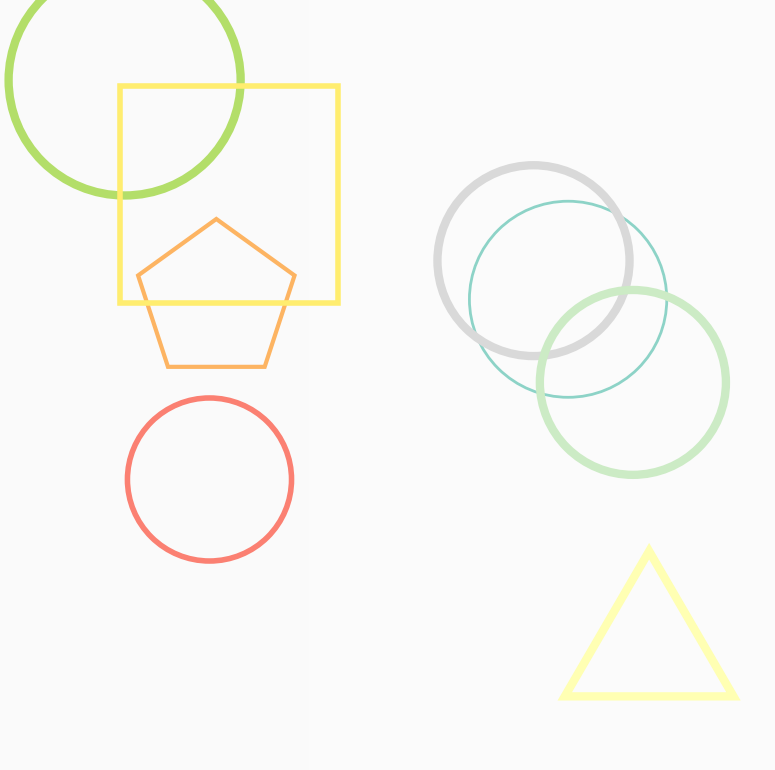[{"shape": "circle", "thickness": 1, "radius": 0.64, "center": [0.733, 0.611]}, {"shape": "triangle", "thickness": 3, "radius": 0.63, "center": [0.838, 0.158]}, {"shape": "circle", "thickness": 2, "radius": 0.53, "center": [0.27, 0.377]}, {"shape": "pentagon", "thickness": 1.5, "radius": 0.53, "center": [0.279, 0.609]}, {"shape": "circle", "thickness": 3, "radius": 0.75, "center": [0.161, 0.896]}, {"shape": "circle", "thickness": 3, "radius": 0.62, "center": [0.688, 0.661]}, {"shape": "circle", "thickness": 3, "radius": 0.6, "center": [0.817, 0.503]}, {"shape": "square", "thickness": 2, "radius": 0.7, "center": [0.296, 0.747]}]